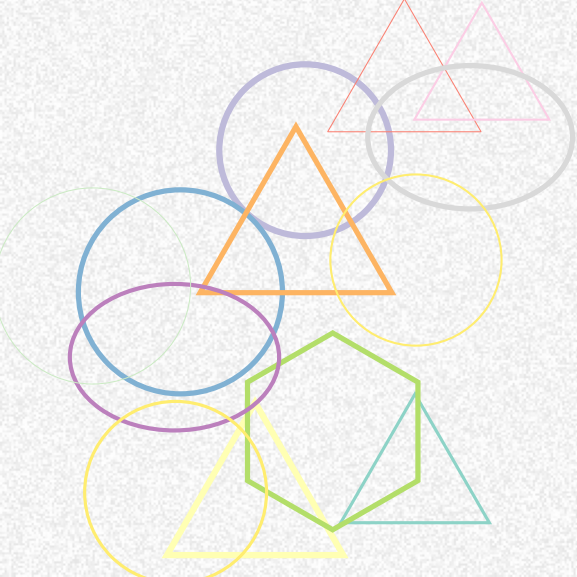[{"shape": "triangle", "thickness": 1.5, "radius": 0.74, "center": [0.719, 0.168]}, {"shape": "triangle", "thickness": 3, "radius": 0.88, "center": [0.442, 0.126]}, {"shape": "circle", "thickness": 3, "radius": 0.74, "center": [0.528, 0.739]}, {"shape": "triangle", "thickness": 0.5, "radius": 0.77, "center": [0.7, 0.848]}, {"shape": "circle", "thickness": 2.5, "radius": 0.88, "center": [0.312, 0.494]}, {"shape": "triangle", "thickness": 2.5, "radius": 0.96, "center": [0.513, 0.588]}, {"shape": "hexagon", "thickness": 2.5, "radius": 0.85, "center": [0.576, 0.252]}, {"shape": "triangle", "thickness": 1, "radius": 0.68, "center": [0.834, 0.859]}, {"shape": "oval", "thickness": 2.5, "radius": 0.89, "center": [0.814, 0.761]}, {"shape": "oval", "thickness": 2, "radius": 0.91, "center": [0.302, 0.381]}, {"shape": "circle", "thickness": 0.5, "radius": 0.85, "center": [0.16, 0.504]}, {"shape": "circle", "thickness": 1.5, "radius": 0.79, "center": [0.304, 0.147]}, {"shape": "circle", "thickness": 1, "radius": 0.74, "center": [0.72, 0.549]}]